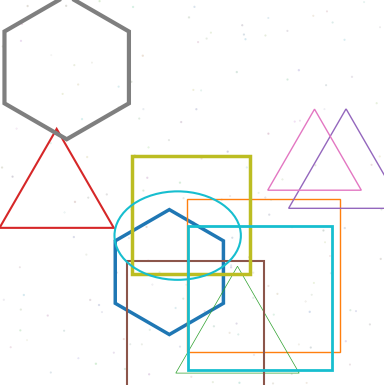[{"shape": "hexagon", "thickness": 2.5, "radius": 0.81, "center": [0.44, 0.293]}, {"shape": "square", "thickness": 1, "radius": 0.99, "center": [0.684, 0.284]}, {"shape": "triangle", "thickness": 0.5, "radius": 0.93, "center": [0.617, 0.123]}, {"shape": "triangle", "thickness": 1.5, "radius": 0.86, "center": [0.147, 0.494]}, {"shape": "triangle", "thickness": 1, "radius": 0.86, "center": [0.899, 0.545]}, {"shape": "square", "thickness": 1.5, "radius": 0.89, "center": [0.508, 0.145]}, {"shape": "triangle", "thickness": 1, "radius": 0.7, "center": [0.817, 0.576]}, {"shape": "hexagon", "thickness": 3, "radius": 0.93, "center": [0.173, 0.825]}, {"shape": "square", "thickness": 2.5, "radius": 0.77, "center": [0.497, 0.441]}, {"shape": "square", "thickness": 2, "radius": 0.94, "center": [0.675, 0.227]}, {"shape": "oval", "thickness": 1.5, "radius": 0.82, "center": [0.461, 0.388]}]